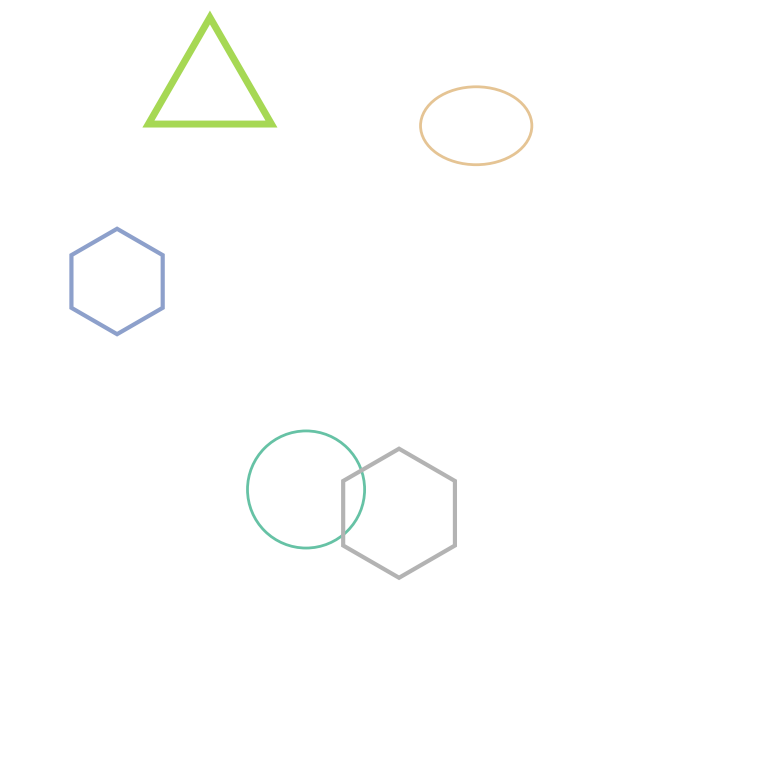[{"shape": "circle", "thickness": 1, "radius": 0.38, "center": [0.397, 0.364]}, {"shape": "hexagon", "thickness": 1.5, "radius": 0.34, "center": [0.152, 0.634]}, {"shape": "triangle", "thickness": 2.5, "radius": 0.46, "center": [0.273, 0.885]}, {"shape": "oval", "thickness": 1, "radius": 0.36, "center": [0.618, 0.837]}, {"shape": "hexagon", "thickness": 1.5, "radius": 0.42, "center": [0.518, 0.333]}]